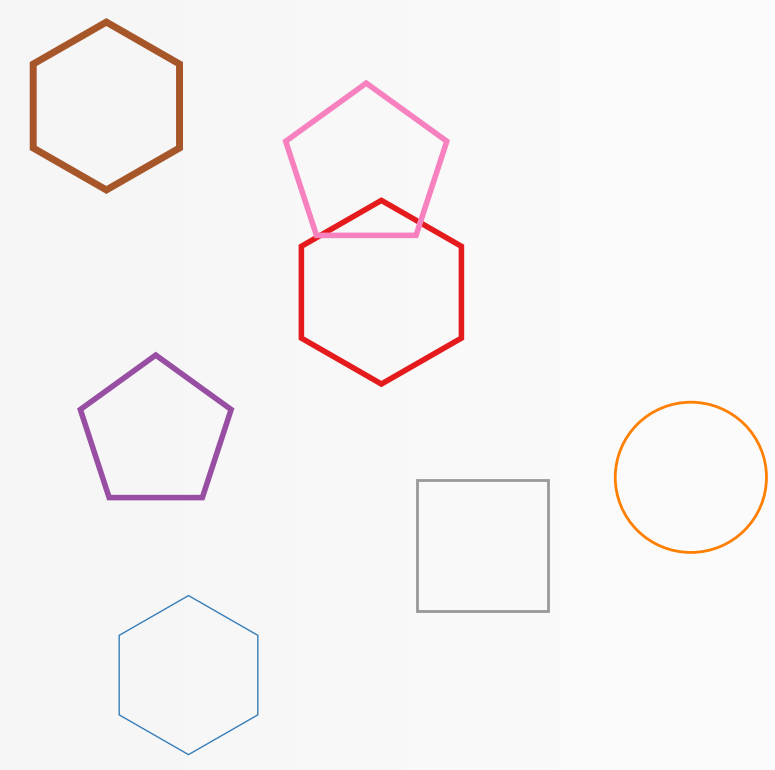[{"shape": "hexagon", "thickness": 2, "radius": 0.6, "center": [0.492, 0.621]}, {"shape": "hexagon", "thickness": 0.5, "radius": 0.52, "center": [0.243, 0.123]}, {"shape": "pentagon", "thickness": 2, "radius": 0.51, "center": [0.201, 0.437]}, {"shape": "circle", "thickness": 1, "radius": 0.49, "center": [0.891, 0.38]}, {"shape": "hexagon", "thickness": 2.5, "radius": 0.55, "center": [0.137, 0.862]}, {"shape": "pentagon", "thickness": 2, "radius": 0.55, "center": [0.473, 0.783]}, {"shape": "square", "thickness": 1, "radius": 0.42, "center": [0.623, 0.292]}]